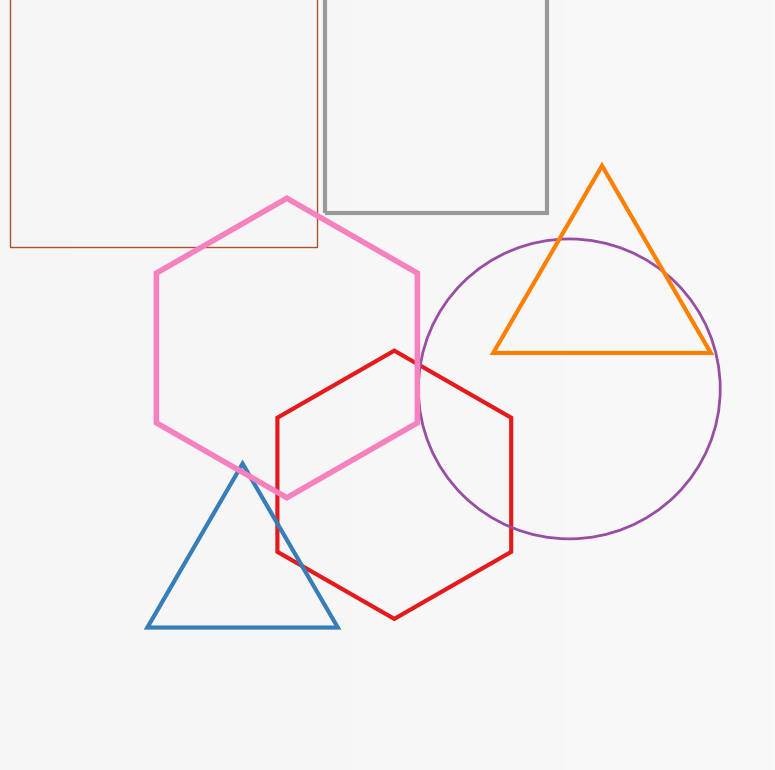[{"shape": "hexagon", "thickness": 1.5, "radius": 0.87, "center": [0.509, 0.37]}, {"shape": "triangle", "thickness": 1.5, "radius": 0.71, "center": [0.313, 0.256]}, {"shape": "circle", "thickness": 1, "radius": 0.97, "center": [0.735, 0.495]}, {"shape": "triangle", "thickness": 1.5, "radius": 0.81, "center": [0.777, 0.623]}, {"shape": "square", "thickness": 0.5, "radius": 0.99, "center": [0.21, 0.878]}, {"shape": "hexagon", "thickness": 2, "radius": 0.97, "center": [0.37, 0.548]}, {"shape": "square", "thickness": 1.5, "radius": 0.72, "center": [0.562, 0.866]}]